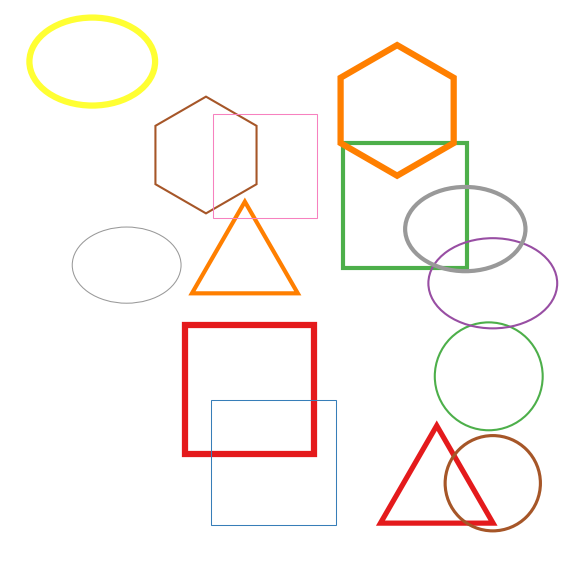[{"shape": "square", "thickness": 3, "radius": 0.56, "center": [0.433, 0.324]}, {"shape": "triangle", "thickness": 2.5, "radius": 0.56, "center": [0.756, 0.15]}, {"shape": "square", "thickness": 0.5, "radius": 0.54, "center": [0.473, 0.198]}, {"shape": "square", "thickness": 2, "radius": 0.54, "center": [0.701, 0.643]}, {"shape": "circle", "thickness": 1, "radius": 0.47, "center": [0.846, 0.347]}, {"shape": "oval", "thickness": 1, "radius": 0.56, "center": [0.853, 0.509]}, {"shape": "hexagon", "thickness": 3, "radius": 0.57, "center": [0.688, 0.808]}, {"shape": "triangle", "thickness": 2, "radius": 0.53, "center": [0.424, 0.544]}, {"shape": "oval", "thickness": 3, "radius": 0.54, "center": [0.16, 0.893]}, {"shape": "circle", "thickness": 1.5, "radius": 0.41, "center": [0.853, 0.162]}, {"shape": "hexagon", "thickness": 1, "radius": 0.51, "center": [0.357, 0.731]}, {"shape": "square", "thickness": 0.5, "radius": 0.45, "center": [0.458, 0.712]}, {"shape": "oval", "thickness": 2, "radius": 0.52, "center": [0.806, 0.602]}, {"shape": "oval", "thickness": 0.5, "radius": 0.47, "center": [0.219, 0.54]}]